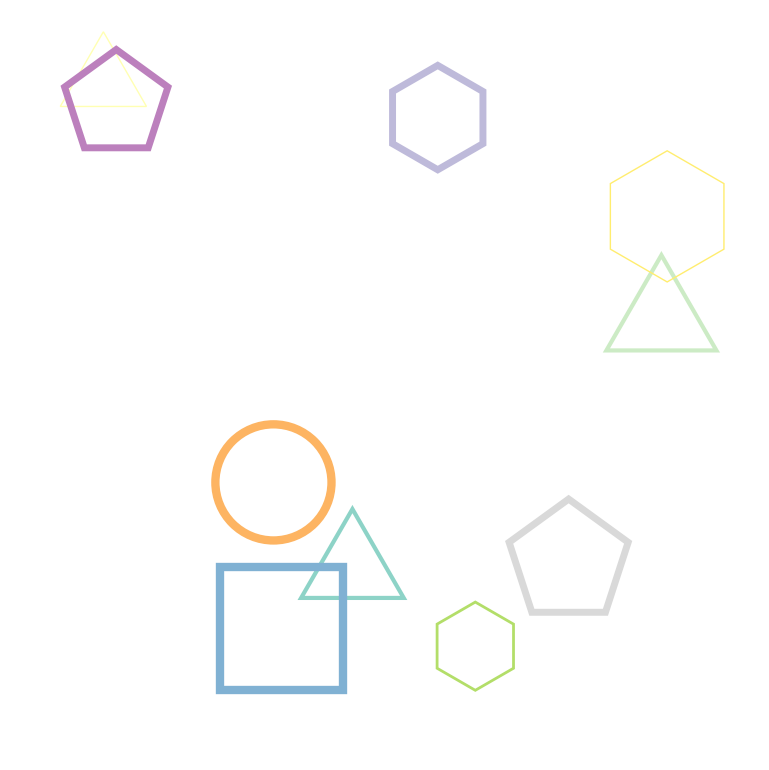[{"shape": "triangle", "thickness": 1.5, "radius": 0.38, "center": [0.458, 0.262]}, {"shape": "triangle", "thickness": 0.5, "radius": 0.32, "center": [0.134, 0.894]}, {"shape": "hexagon", "thickness": 2.5, "radius": 0.34, "center": [0.569, 0.847]}, {"shape": "square", "thickness": 3, "radius": 0.4, "center": [0.366, 0.184]}, {"shape": "circle", "thickness": 3, "radius": 0.38, "center": [0.355, 0.374]}, {"shape": "hexagon", "thickness": 1, "radius": 0.29, "center": [0.617, 0.161]}, {"shape": "pentagon", "thickness": 2.5, "radius": 0.41, "center": [0.739, 0.271]}, {"shape": "pentagon", "thickness": 2.5, "radius": 0.35, "center": [0.151, 0.865]}, {"shape": "triangle", "thickness": 1.5, "radius": 0.41, "center": [0.859, 0.586]}, {"shape": "hexagon", "thickness": 0.5, "radius": 0.43, "center": [0.866, 0.719]}]